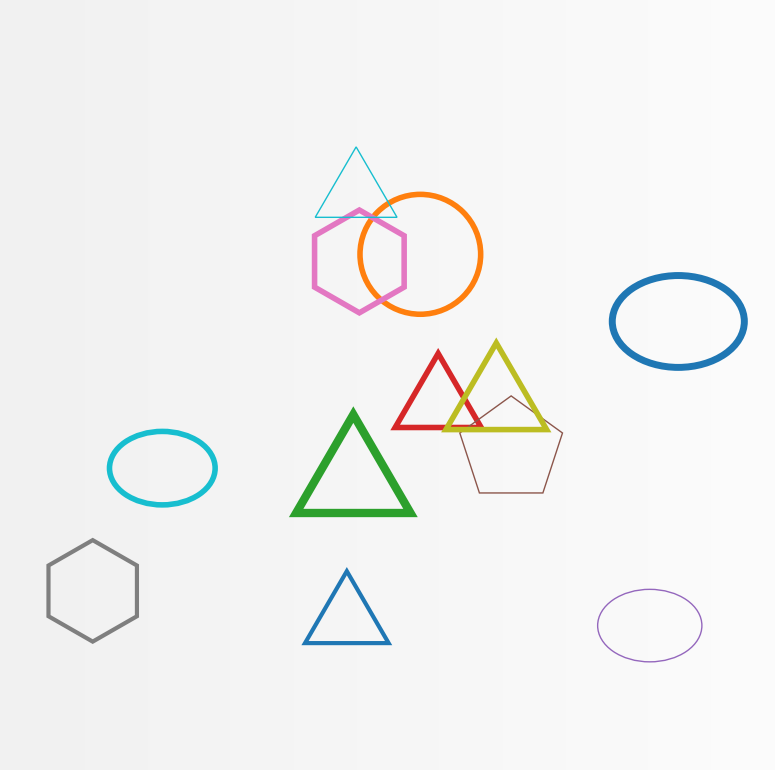[{"shape": "triangle", "thickness": 1.5, "radius": 0.31, "center": [0.448, 0.196]}, {"shape": "oval", "thickness": 2.5, "radius": 0.43, "center": [0.875, 0.583]}, {"shape": "circle", "thickness": 2, "radius": 0.39, "center": [0.542, 0.67]}, {"shape": "triangle", "thickness": 3, "radius": 0.43, "center": [0.456, 0.376]}, {"shape": "triangle", "thickness": 2, "radius": 0.32, "center": [0.565, 0.477]}, {"shape": "oval", "thickness": 0.5, "radius": 0.34, "center": [0.838, 0.188]}, {"shape": "pentagon", "thickness": 0.5, "radius": 0.35, "center": [0.66, 0.416]}, {"shape": "hexagon", "thickness": 2, "radius": 0.33, "center": [0.464, 0.66]}, {"shape": "hexagon", "thickness": 1.5, "radius": 0.33, "center": [0.12, 0.233]}, {"shape": "triangle", "thickness": 2, "radius": 0.37, "center": [0.64, 0.48]}, {"shape": "oval", "thickness": 2, "radius": 0.34, "center": [0.209, 0.392]}, {"shape": "triangle", "thickness": 0.5, "radius": 0.3, "center": [0.46, 0.748]}]